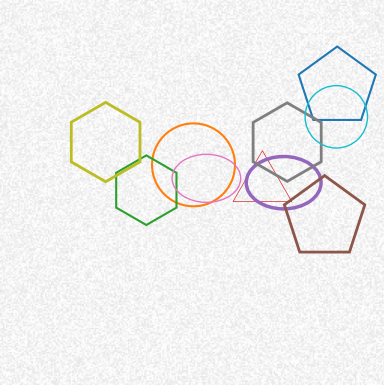[{"shape": "pentagon", "thickness": 1.5, "radius": 0.53, "center": [0.876, 0.774]}, {"shape": "circle", "thickness": 1.5, "radius": 0.54, "center": [0.503, 0.572]}, {"shape": "hexagon", "thickness": 1.5, "radius": 0.45, "center": [0.38, 0.506]}, {"shape": "triangle", "thickness": 0.5, "radius": 0.44, "center": [0.682, 0.52]}, {"shape": "oval", "thickness": 2.5, "radius": 0.49, "center": [0.737, 0.525]}, {"shape": "pentagon", "thickness": 2, "radius": 0.55, "center": [0.843, 0.434]}, {"shape": "oval", "thickness": 1, "radius": 0.45, "center": [0.536, 0.537]}, {"shape": "hexagon", "thickness": 2, "radius": 0.51, "center": [0.746, 0.631]}, {"shape": "hexagon", "thickness": 2, "radius": 0.52, "center": [0.274, 0.631]}, {"shape": "circle", "thickness": 1, "radius": 0.41, "center": [0.874, 0.697]}]